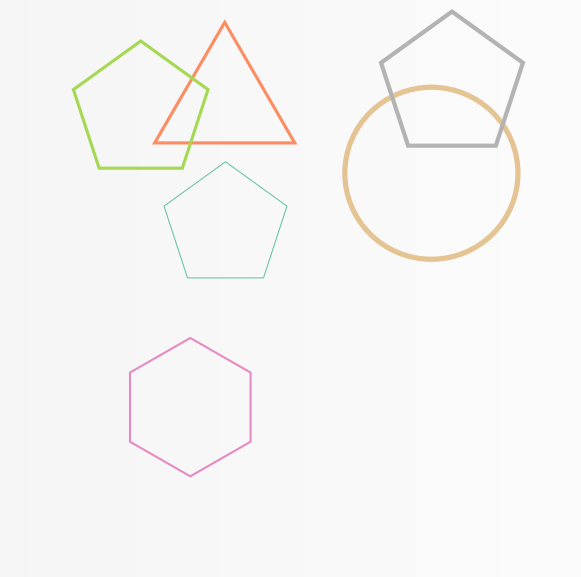[{"shape": "pentagon", "thickness": 0.5, "radius": 0.56, "center": [0.388, 0.608]}, {"shape": "triangle", "thickness": 1.5, "radius": 0.7, "center": [0.387, 0.821]}, {"shape": "hexagon", "thickness": 1, "radius": 0.6, "center": [0.327, 0.294]}, {"shape": "pentagon", "thickness": 1.5, "radius": 0.61, "center": [0.242, 0.806]}, {"shape": "circle", "thickness": 2.5, "radius": 0.74, "center": [0.742, 0.699]}, {"shape": "pentagon", "thickness": 2, "radius": 0.64, "center": [0.778, 0.851]}]